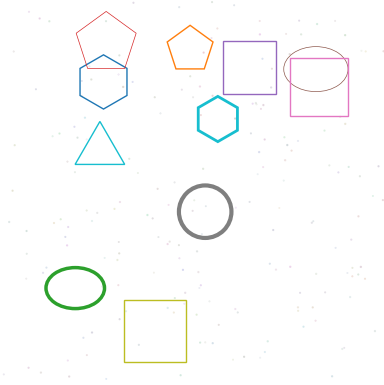[{"shape": "hexagon", "thickness": 1, "radius": 0.35, "center": [0.269, 0.787]}, {"shape": "pentagon", "thickness": 1, "radius": 0.31, "center": [0.494, 0.872]}, {"shape": "oval", "thickness": 2.5, "radius": 0.38, "center": [0.195, 0.252]}, {"shape": "pentagon", "thickness": 0.5, "radius": 0.41, "center": [0.276, 0.888]}, {"shape": "square", "thickness": 1, "radius": 0.34, "center": [0.648, 0.824]}, {"shape": "oval", "thickness": 0.5, "radius": 0.42, "center": [0.82, 0.82]}, {"shape": "square", "thickness": 1, "radius": 0.37, "center": [0.829, 0.774]}, {"shape": "circle", "thickness": 3, "radius": 0.34, "center": [0.533, 0.45]}, {"shape": "square", "thickness": 1, "radius": 0.4, "center": [0.401, 0.14]}, {"shape": "triangle", "thickness": 1, "radius": 0.37, "center": [0.259, 0.61]}, {"shape": "hexagon", "thickness": 2, "radius": 0.29, "center": [0.566, 0.691]}]